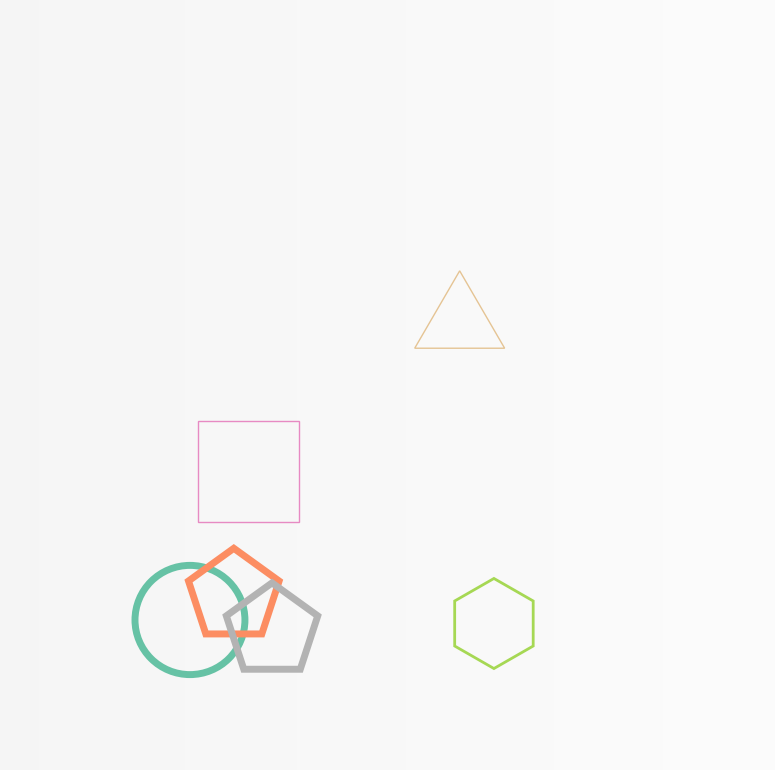[{"shape": "circle", "thickness": 2.5, "radius": 0.35, "center": [0.245, 0.195]}, {"shape": "pentagon", "thickness": 2.5, "radius": 0.31, "center": [0.302, 0.226]}, {"shape": "square", "thickness": 0.5, "radius": 0.33, "center": [0.321, 0.388]}, {"shape": "hexagon", "thickness": 1, "radius": 0.29, "center": [0.637, 0.19]}, {"shape": "triangle", "thickness": 0.5, "radius": 0.33, "center": [0.593, 0.581]}, {"shape": "pentagon", "thickness": 2.5, "radius": 0.31, "center": [0.351, 0.181]}]